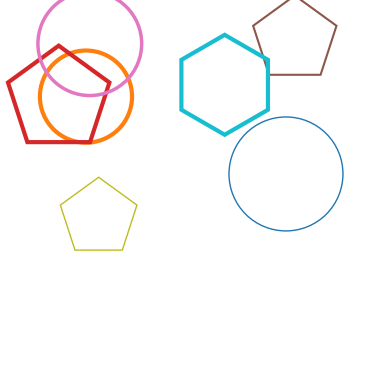[{"shape": "circle", "thickness": 1, "radius": 0.74, "center": [0.743, 0.548]}, {"shape": "circle", "thickness": 3, "radius": 0.6, "center": [0.223, 0.749]}, {"shape": "pentagon", "thickness": 3, "radius": 0.69, "center": [0.152, 0.743]}, {"shape": "pentagon", "thickness": 1.5, "radius": 0.57, "center": [0.766, 0.898]}, {"shape": "circle", "thickness": 2.5, "radius": 0.67, "center": [0.233, 0.887]}, {"shape": "pentagon", "thickness": 1, "radius": 0.52, "center": [0.256, 0.435]}, {"shape": "hexagon", "thickness": 3, "radius": 0.65, "center": [0.584, 0.78]}]